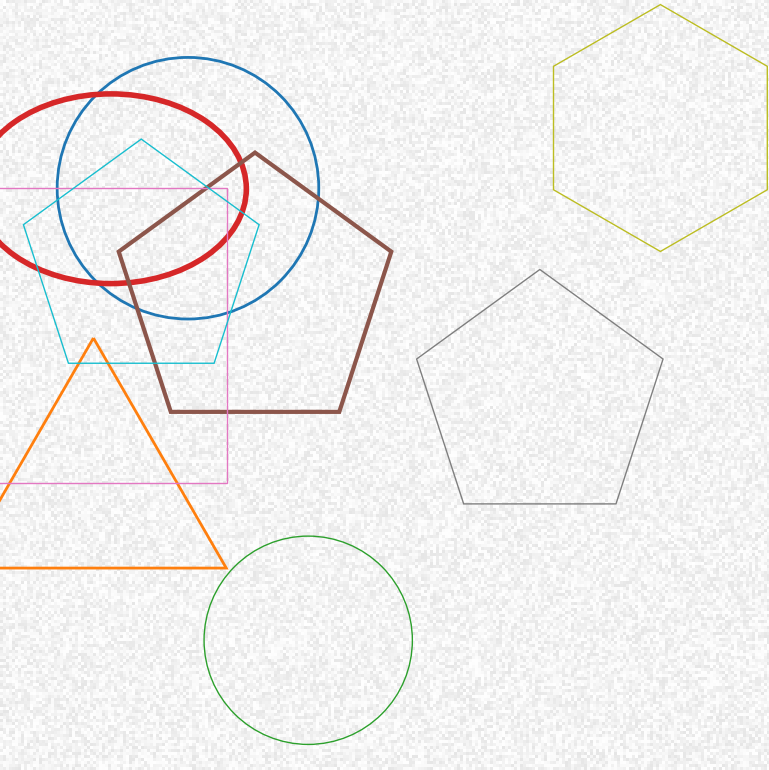[{"shape": "circle", "thickness": 1, "radius": 0.85, "center": [0.244, 0.756]}, {"shape": "triangle", "thickness": 1, "radius": 1.0, "center": [0.121, 0.362]}, {"shape": "circle", "thickness": 0.5, "radius": 0.68, "center": [0.4, 0.168]}, {"shape": "oval", "thickness": 2, "radius": 0.88, "center": [0.144, 0.755]}, {"shape": "pentagon", "thickness": 1.5, "radius": 0.93, "center": [0.331, 0.616]}, {"shape": "square", "thickness": 0.5, "radius": 0.96, "center": [0.103, 0.564]}, {"shape": "pentagon", "thickness": 0.5, "radius": 0.84, "center": [0.701, 0.482]}, {"shape": "hexagon", "thickness": 0.5, "radius": 0.8, "center": [0.858, 0.834]}, {"shape": "pentagon", "thickness": 0.5, "radius": 0.8, "center": [0.183, 0.658]}]